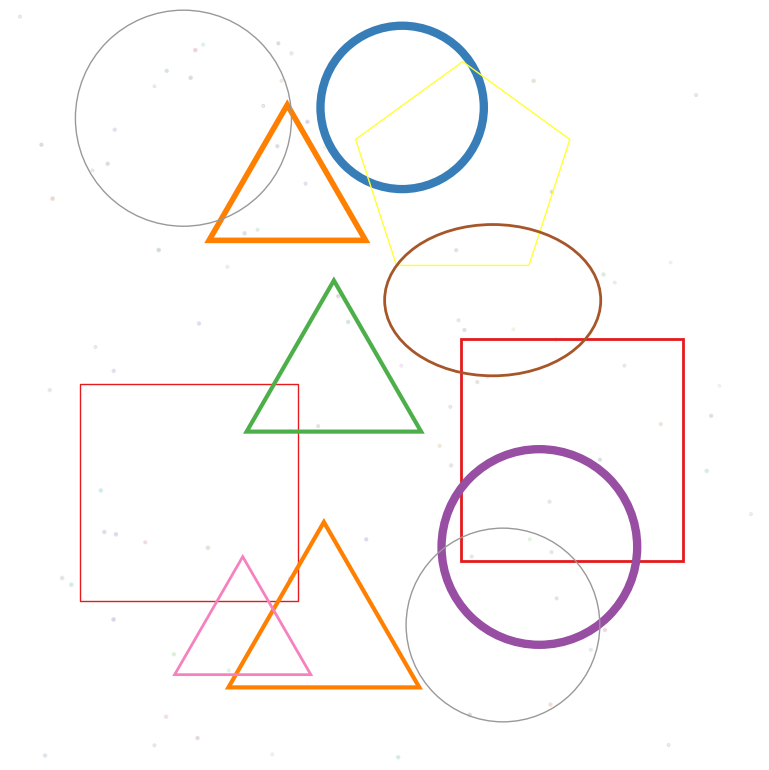[{"shape": "square", "thickness": 0.5, "radius": 0.71, "center": [0.245, 0.36]}, {"shape": "square", "thickness": 1, "radius": 0.72, "center": [0.743, 0.416]}, {"shape": "circle", "thickness": 3, "radius": 0.53, "center": [0.522, 0.861]}, {"shape": "triangle", "thickness": 1.5, "radius": 0.65, "center": [0.434, 0.505]}, {"shape": "circle", "thickness": 3, "radius": 0.64, "center": [0.7, 0.29]}, {"shape": "triangle", "thickness": 1.5, "radius": 0.72, "center": [0.421, 0.179]}, {"shape": "triangle", "thickness": 2, "radius": 0.59, "center": [0.373, 0.747]}, {"shape": "pentagon", "thickness": 0.5, "radius": 0.73, "center": [0.601, 0.774]}, {"shape": "oval", "thickness": 1, "radius": 0.7, "center": [0.64, 0.61]}, {"shape": "triangle", "thickness": 1, "radius": 0.51, "center": [0.315, 0.175]}, {"shape": "circle", "thickness": 0.5, "radius": 0.63, "center": [0.653, 0.188]}, {"shape": "circle", "thickness": 0.5, "radius": 0.7, "center": [0.238, 0.846]}]